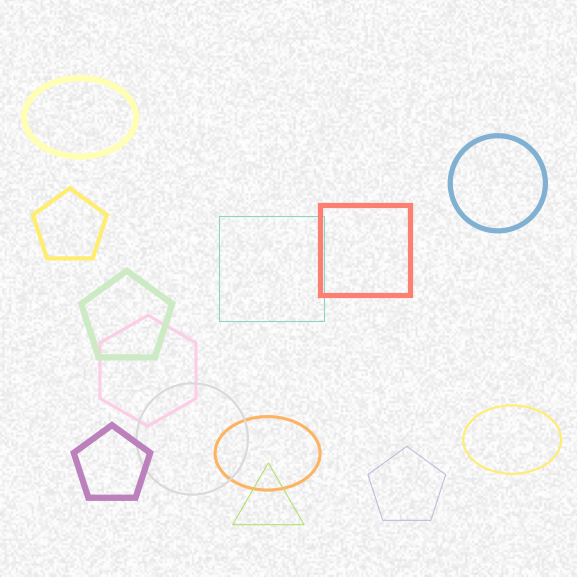[{"shape": "square", "thickness": 0.5, "radius": 0.45, "center": [0.471, 0.535]}, {"shape": "oval", "thickness": 3, "radius": 0.48, "center": [0.139, 0.796]}, {"shape": "pentagon", "thickness": 0.5, "radius": 0.35, "center": [0.704, 0.155]}, {"shape": "square", "thickness": 2.5, "radius": 0.39, "center": [0.632, 0.566]}, {"shape": "circle", "thickness": 2.5, "radius": 0.41, "center": [0.862, 0.682]}, {"shape": "oval", "thickness": 1.5, "radius": 0.45, "center": [0.463, 0.214]}, {"shape": "triangle", "thickness": 0.5, "radius": 0.36, "center": [0.465, 0.126]}, {"shape": "hexagon", "thickness": 1.5, "radius": 0.48, "center": [0.256, 0.357]}, {"shape": "circle", "thickness": 1, "radius": 0.48, "center": [0.333, 0.239]}, {"shape": "pentagon", "thickness": 3, "radius": 0.35, "center": [0.194, 0.193]}, {"shape": "pentagon", "thickness": 3, "radius": 0.41, "center": [0.219, 0.447]}, {"shape": "oval", "thickness": 1, "radius": 0.42, "center": [0.887, 0.238]}, {"shape": "pentagon", "thickness": 2, "radius": 0.34, "center": [0.121, 0.606]}]